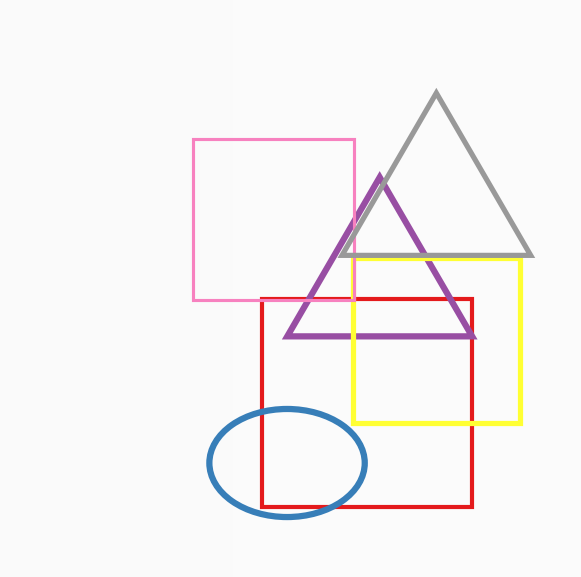[{"shape": "square", "thickness": 2, "radius": 0.9, "center": [0.632, 0.301]}, {"shape": "oval", "thickness": 3, "radius": 0.67, "center": [0.494, 0.197]}, {"shape": "triangle", "thickness": 3, "radius": 0.92, "center": [0.653, 0.508]}, {"shape": "square", "thickness": 2.5, "radius": 0.72, "center": [0.751, 0.409]}, {"shape": "square", "thickness": 1.5, "radius": 0.7, "center": [0.471, 0.619]}, {"shape": "triangle", "thickness": 2.5, "radius": 0.94, "center": [0.751, 0.651]}]